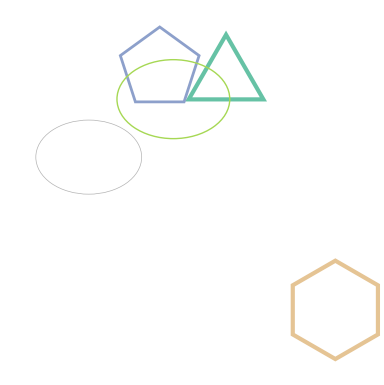[{"shape": "triangle", "thickness": 3, "radius": 0.56, "center": [0.587, 0.798]}, {"shape": "pentagon", "thickness": 2, "radius": 0.54, "center": [0.415, 0.822]}, {"shape": "oval", "thickness": 1, "radius": 0.73, "center": [0.45, 0.742]}, {"shape": "hexagon", "thickness": 3, "radius": 0.64, "center": [0.871, 0.195]}, {"shape": "oval", "thickness": 0.5, "radius": 0.69, "center": [0.23, 0.592]}]